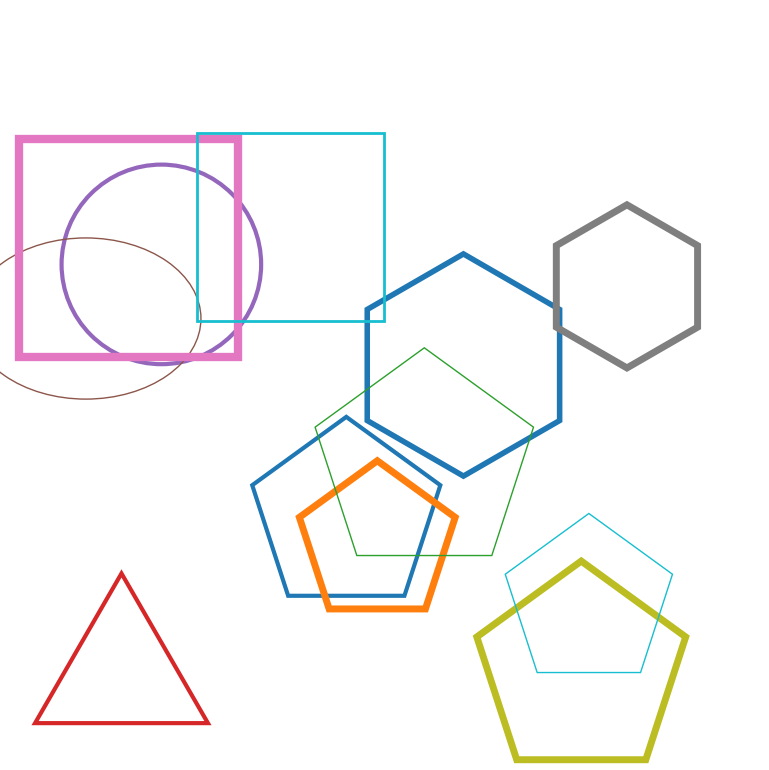[{"shape": "pentagon", "thickness": 1.5, "radius": 0.64, "center": [0.45, 0.33]}, {"shape": "hexagon", "thickness": 2, "radius": 0.72, "center": [0.602, 0.526]}, {"shape": "pentagon", "thickness": 2.5, "radius": 0.53, "center": [0.49, 0.295]}, {"shape": "pentagon", "thickness": 0.5, "radius": 0.75, "center": [0.551, 0.399]}, {"shape": "triangle", "thickness": 1.5, "radius": 0.65, "center": [0.158, 0.126]}, {"shape": "circle", "thickness": 1.5, "radius": 0.65, "center": [0.21, 0.657]}, {"shape": "oval", "thickness": 0.5, "radius": 0.75, "center": [0.111, 0.586]}, {"shape": "square", "thickness": 3, "radius": 0.71, "center": [0.167, 0.678]}, {"shape": "hexagon", "thickness": 2.5, "radius": 0.53, "center": [0.814, 0.628]}, {"shape": "pentagon", "thickness": 2.5, "radius": 0.71, "center": [0.755, 0.129]}, {"shape": "square", "thickness": 1, "radius": 0.61, "center": [0.377, 0.705]}, {"shape": "pentagon", "thickness": 0.5, "radius": 0.57, "center": [0.765, 0.219]}]